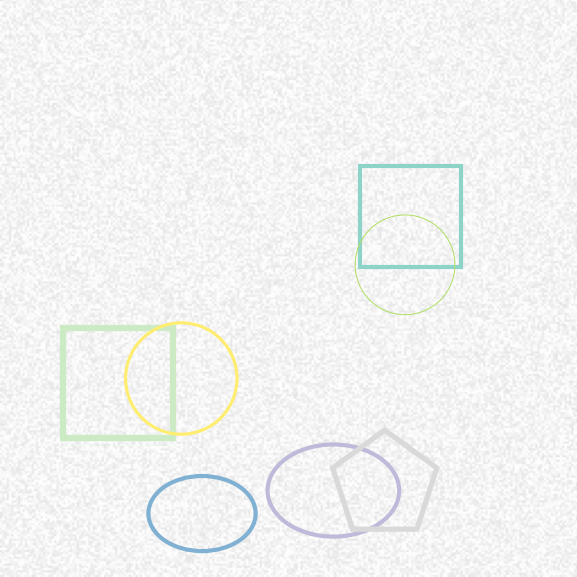[{"shape": "square", "thickness": 2, "radius": 0.44, "center": [0.71, 0.625]}, {"shape": "oval", "thickness": 2, "radius": 0.57, "center": [0.577, 0.15]}, {"shape": "oval", "thickness": 2, "radius": 0.46, "center": [0.35, 0.11]}, {"shape": "circle", "thickness": 0.5, "radius": 0.43, "center": [0.701, 0.541]}, {"shape": "pentagon", "thickness": 2.5, "radius": 0.47, "center": [0.666, 0.16]}, {"shape": "square", "thickness": 3, "radius": 0.47, "center": [0.204, 0.336]}, {"shape": "circle", "thickness": 1.5, "radius": 0.48, "center": [0.314, 0.344]}]